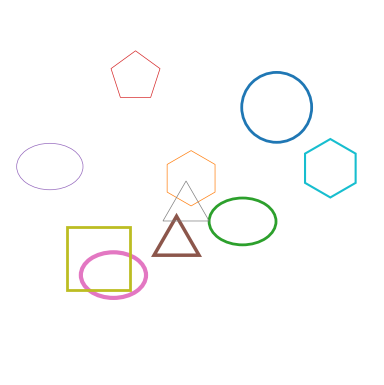[{"shape": "circle", "thickness": 2, "radius": 0.45, "center": [0.719, 0.721]}, {"shape": "hexagon", "thickness": 0.5, "radius": 0.36, "center": [0.496, 0.537]}, {"shape": "oval", "thickness": 2, "radius": 0.43, "center": [0.63, 0.425]}, {"shape": "pentagon", "thickness": 0.5, "radius": 0.33, "center": [0.352, 0.801]}, {"shape": "oval", "thickness": 0.5, "radius": 0.43, "center": [0.129, 0.567]}, {"shape": "triangle", "thickness": 2.5, "radius": 0.34, "center": [0.459, 0.371]}, {"shape": "oval", "thickness": 3, "radius": 0.42, "center": [0.295, 0.285]}, {"shape": "triangle", "thickness": 0.5, "radius": 0.35, "center": [0.483, 0.461]}, {"shape": "square", "thickness": 2, "radius": 0.41, "center": [0.257, 0.328]}, {"shape": "hexagon", "thickness": 1.5, "radius": 0.38, "center": [0.858, 0.563]}]